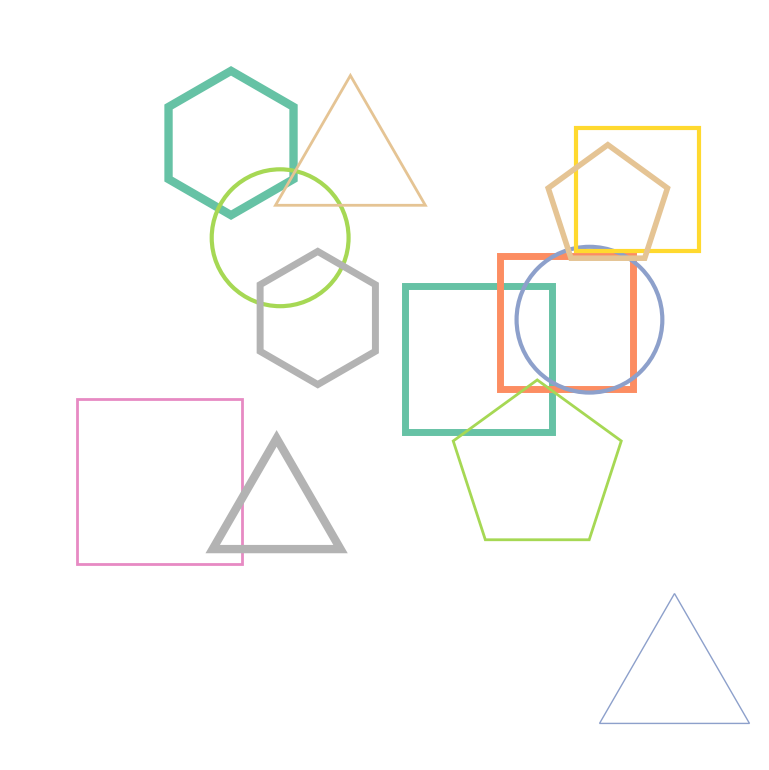[{"shape": "square", "thickness": 2.5, "radius": 0.48, "center": [0.622, 0.534]}, {"shape": "hexagon", "thickness": 3, "radius": 0.47, "center": [0.3, 0.814]}, {"shape": "square", "thickness": 2.5, "radius": 0.43, "center": [0.736, 0.581]}, {"shape": "circle", "thickness": 1.5, "radius": 0.47, "center": [0.766, 0.585]}, {"shape": "triangle", "thickness": 0.5, "radius": 0.56, "center": [0.876, 0.117]}, {"shape": "square", "thickness": 1, "radius": 0.54, "center": [0.207, 0.374]}, {"shape": "circle", "thickness": 1.5, "radius": 0.44, "center": [0.364, 0.691]}, {"shape": "pentagon", "thickness": 1, "radius": 0.57, "center": [0.698, 0.392]}, {"shape": "square", "thickness": 1.5, "radius": 0.4, "center": [0.828, 0.754]}, {"shape": "pentagon", "thickness": 2, "radius": 0.41, "center": [0.789, 0.731]}, {"shape": "triangle", "thickness": 1, "radius": 0.56, "center": [0.455, 0.79]}, {"shape": "triangle", "thickness": 3, "radius": 0.48, "center": [0.359, 0.335]}, {"shape": "hexagon", "thickness": 2.5, "radius": 0.43, "center": [0.413, 0.587]}]